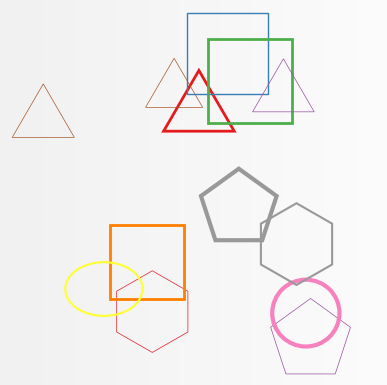[{"shape": "hexagon", "thickness": 0.5, "radius": 0.53, "center": [0.393, 0.191]}, {"shape": "triangle", "thickness": 2, "radius": 0.53, "center": [0.513, 0.712]}, {"shape": "square", "thickness": 1, "radius": 0.52, "center": [0.587, 0.861]}, {"shape": "square", "thickness": 2, "radius": 0.54, "center": [0.644, 0.789]}, {"shape": "triangle", "thickness": 0.5, "radius": 0.46, "center": [0.731, 0.755]}, {"shape": "pentagon", "thickness": 0.5, "radius": 0.54, "center": [0.801, 0.116]}, {"shape": "square", "thickness": 2, "radius": 0.48, "center": [0.379, 0.319]}, {"shape": "oval", "thickness": 1.5, "radius": 0.5, "center": [0.268, 0.249]}, {"shape": "triangle", "thickness": 0.5, "radius": 0.46, "center": [0.112, 0.689]}, {"shape": "triangle", "thickness": 0.5, "radius": 0.43, "center": [0.449, 0.764]}, {"shape": "circle", "thickness": 3, "radius": 0.43, "center": [0.789, 0.187]}, {"shape": "pentagon", "thickness": 3, "radius": 0.51, "center": [0.616, 0.459]}, {"shape": "hexagon", "thickness": 1.5, "radius": 0.53, "center": [0.765, 0.366]}]